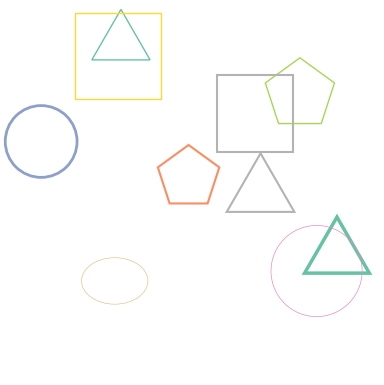[{"shape": "triangle", "thickness": 1, "radius": 0.44, "center": [0.314, 0.888]}, {"shape": "triangle", "thickness": 2.5, "radius": 0.49, "center": [0.875, 0.339]}, {"shape": "pentagon", "thickness": 1.5, "radius": 0.42, "center": [0.49, 0.539]}, {"shape": "circle", "thickness": 2, "radius": 0.47, "center": [0.107, 0.633]}, {"shape": "circle", "thickness": 0.5, "radius": 0.59, "center": [0.822, 0.296]}, {"shape": "pentagon", "thickness": 1, "radius": 0.47, "center": [0.779, 0.755]}, {"shape": "square", "thickness": 1, "radius": 0.56, "center": [0.306, 0.853]}, {"shape": "oval", "thickness": 0.5, "radius": 0.43, "center": [0.298, 0.27]}, {"shape": "triangle", "thickness": 1.5, "radius": 0.51, "center": [0.677, 0.5]}, {"shape": "square", "thickness": 1.5, "radius": 0.5, "center": [0.662, 0.705]}]